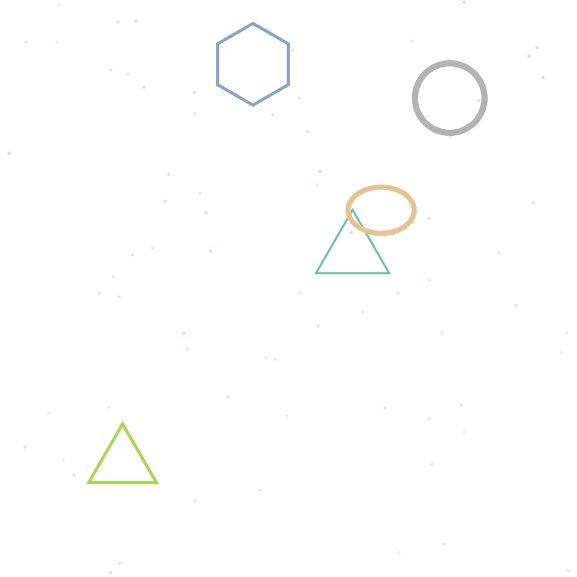[{"shape": "triangle", "thickness": 1, "radius": 0.37, "center": [0.611, 0.563]}, {"shape": "hexagon", "thickness": 1.5, "radius": 0.35, "center": [0.438, 0.888]}, {"shape": "triangle", "thickness": 1.5, "radius": 0.34, "center": [0.212, 0.197]}, {"shape": "oval", "thickness": 2.5, "radius": 0.29, "center": [0.66, 0.635]}, {"shape": "circle", "thickness": 3, "radius": 0.3, "center": [0.779, 0.829]}]